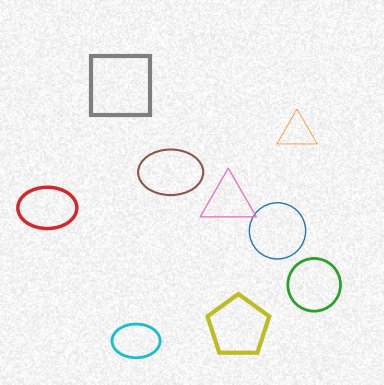[{"shape": "circle", "thickness": 1, "radius": 0.37, "center": [0.721, 0.4]}, {"shape": "triangle", "thickness": 0.5, "radius": 0.3, "center": [0.772, 0.656]}, {"shape": "circle", "thickness": 2, "radius": 0.34, "center": [0.816, 0.26]}, {"shape": "oval", "thickness": 2.5, "radius": 0.38, "center": [0.123, 0.46]}, {"shape": "oval", "thickness": 1.5, "radius": 0.42, "center": [0.443, 0.552]}, {"shape": "triangle", "thickness": 1, "radius": 0.42, "center": [0.593, 0.479]}, {"shape": "square", "thickness": 3, "radius": 0.38, "center": [0.314, 0.778]}, {"shape": "pentagon", "thickness": 3, "radius": 0.42, "center": [0.619, 0.152]}, {"shape": "oval", "thickness": 2, "radius": 0.31, "center": [0.353, 0.115]}]